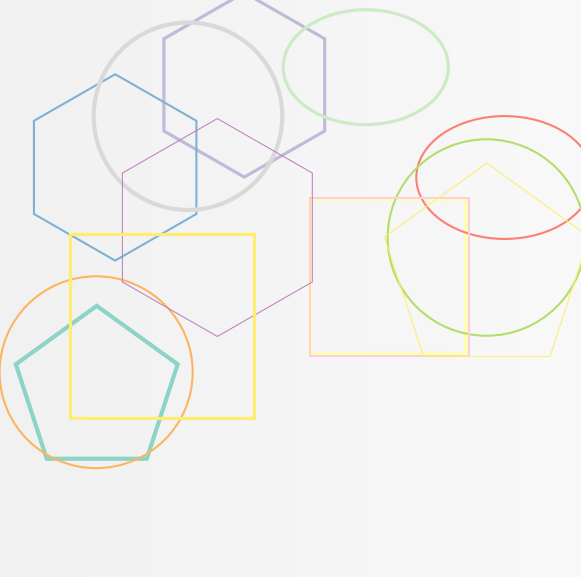[{"shape": "pentagon", "thickness": 2, "radius": 0.73, "center": [0.166, 0.323]}, {"shape": "square", "thickness": 2, "radius": 0.67, "center": [0.668, 0.52]}, {"shape": "hexagon", "thickness": 1.5, "radius": 0.8, "center": [0.42, 0.852]}, {"shape": "oval", "thickness": 1, "radius": 0.76, "center": [0.868, 0.692]}, {"shape": "hexagon", "thickness": 1, "radius": 0.81, "center": [0.198, 0.709]}, {"shape": "circle", "thickness": 1, "radius": 0.83, "center": [0.165, 0.355]}, {"shape": "circle", "thickness": 1, "radius": 0.85, "center": [0.837, 0.588]}, {"shape": "square", "thickness": 1, "radius": 0.68, "center": [0.67, 0.519]}, {"shape": "circle", "thickness": 2, "radius": 0.81, "center": [0.323, 0.798]}, {"shape": "hexagon", "thickness": 0.5, "radius": 0.94, "center": [0.374, 0.605]}, {"shape": "oval", "thickness": 1.5, "radius": 0.71, "center": [0.629, 0.883]}, {"shape": "square", "thickness": 1.5, "radius": 0.79, "center": [0.279, 0.435]}, {"shape": "pentagon", "thickness": 0.5, "radius": 0.93, "center": [0.837, 0.532]}]